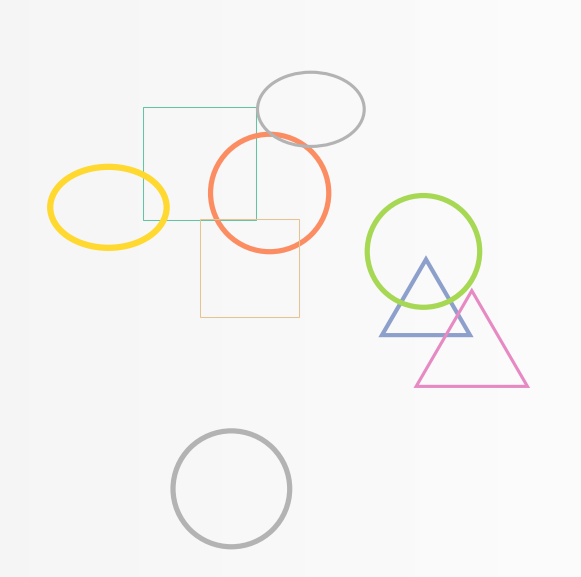[{"shape": "square", "thickness": 0.5, "radius": 0.49, "center": [0.343, 0.716]}, {"shape": "circle", "thickness": 2.5, "radius": 0.51, "center": [0.464, 0.665]}, {"shape": "triangle", "thickness": 2, "radius": 0.44, "center": [0.733, 0.463]}, {"shape": "triangle", "thickness": 1.5, "radius": 0.55, "center": [0.812, 0.385]}, {"shape": "circle", "thickness": 2.5, "radius": 0.48, "center": [0.729, 0.564]}, {"shape": "oval", "thickness": 3, "radius": 0.5, "center": [0.187, 0.64]}, {"shape": "square", "thickness": 0.5, "radius": 0.42, "center": [0.429, 0.534]}, {"shape": "oval", "thickness": 1.5, "radius": 0.46, "center": [0.535, 0.81]}, {"shape": "circle", "thickness": 2.5, "radius": 0.5, "center": [0.398, 0.153]}]